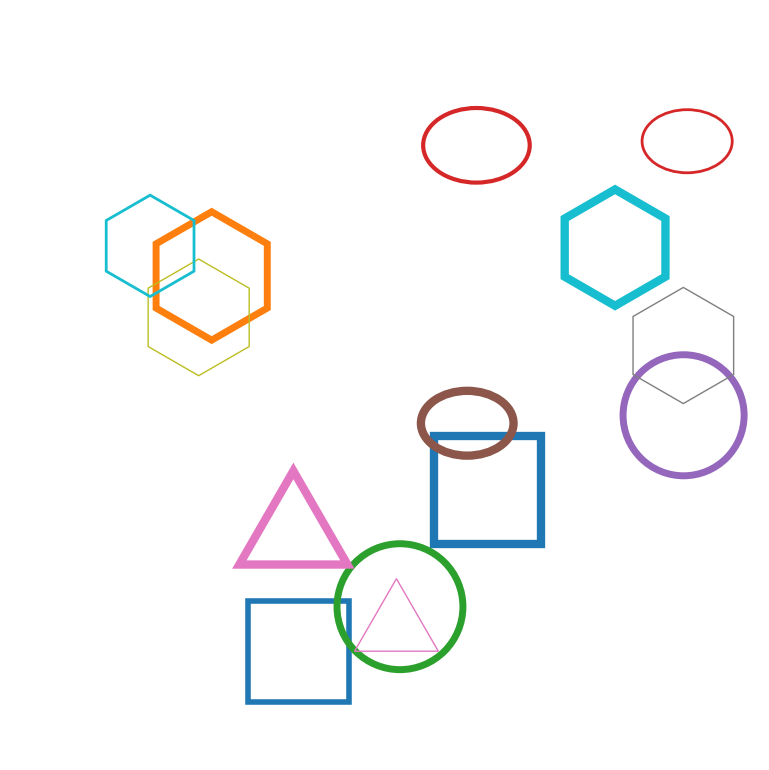[{"shape": "square", "thickness": 3, "radius": 0.35, "center": [0.633, 0.363]}, {"shape": "square", "thickness": 2, "radius": 0.33, "center": [0.388, 0.154]}, {"shape": "hexagon", "thickness": 2.5, "radius": 0.42, "center": [0.275, 0.642]}, {"shape": "circle", "thickness": 2.5, "radius": 0.41, "center": [0.519, 0.212]}, {"shape": "oval", "thickness": 1.5, "radius": 0.35, "center": [0.619, 0.811]}, {"shape": "oval", "thickness": 1, "radius": 0.29, "center": [0.892, 0.817]}, {"shape": "circle", "thickness": 2.5, "radius": 0.39, "center": [0.888, 0.461]}, {"shape": "oval", "thickness": 3, "radius": 0.3, "center": [0.607, 0.45]}, {"shape": "triangle", "thickness": 3, "radius": 0.41, "center": [0.381, 0.307]}, {"shape": "triangle", "thickness": 0.5, "radius": 0.31, "center": [0.515, 0.186]}, {"shape": "hexagon", "thickness": 0.5, "radius": 0.38, "center": [0.887, 0.551]}, {"shape": "hexagon", "thickness": 0.5, "radius": 0.38, "center": [0.258, 0.588]}, {"shape": "hexagon", "thickness": 3, "radius": 0.38, "center": [0.799, 0.678]}, {"shape": "hexagon", "thickness": 1, "radius": 0.33, "center": [0.195, 0.681]}]